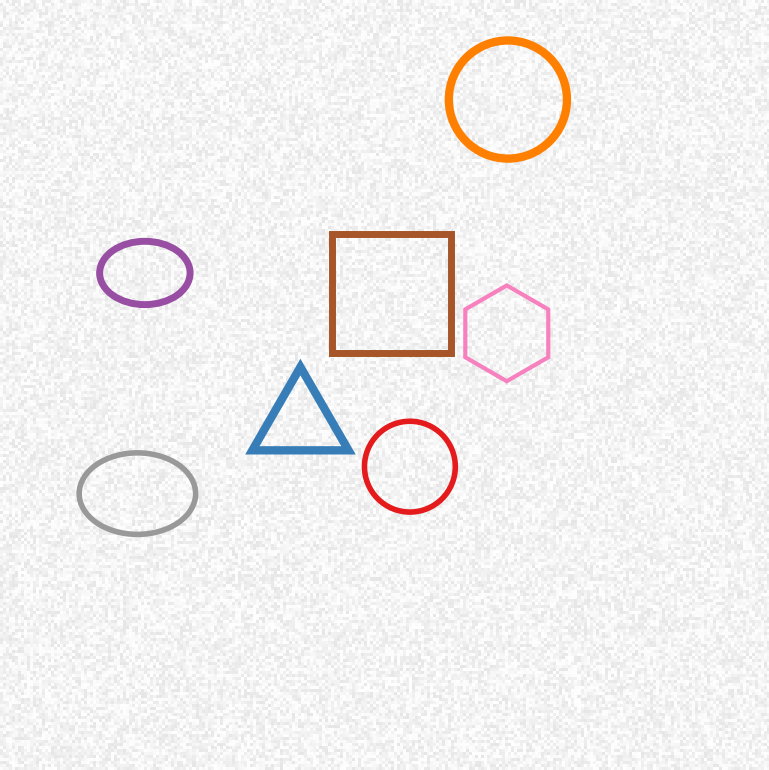[{"shape": "circle", "thickness": 2, "radius": 0.29, "center": [0.532, 0.394]}, {"shape": "triangle", "thickness": 3, "radius": 0.36, "center": [0.39, 0.451]}, {"shape": "oval", "thickness": 2.5, "radius": 0.29, "center": [0.188, 0.646]}, {"shape": "circle", "thickness": 3, "radius": 0.38, "center": [0.66, 0.871]}, {"shape": "square", "thickness": 2.5, "radius": 0.39, "center": [0.508, 0.619]}, {"shape": "hexagon", "thickness": 1.5, "radius": 0.31, "center": [0.658, 0.567]}, {"shape": "oval", "thickness": 2, "radius": 0.38, "center": [0.178, 0.359]}]